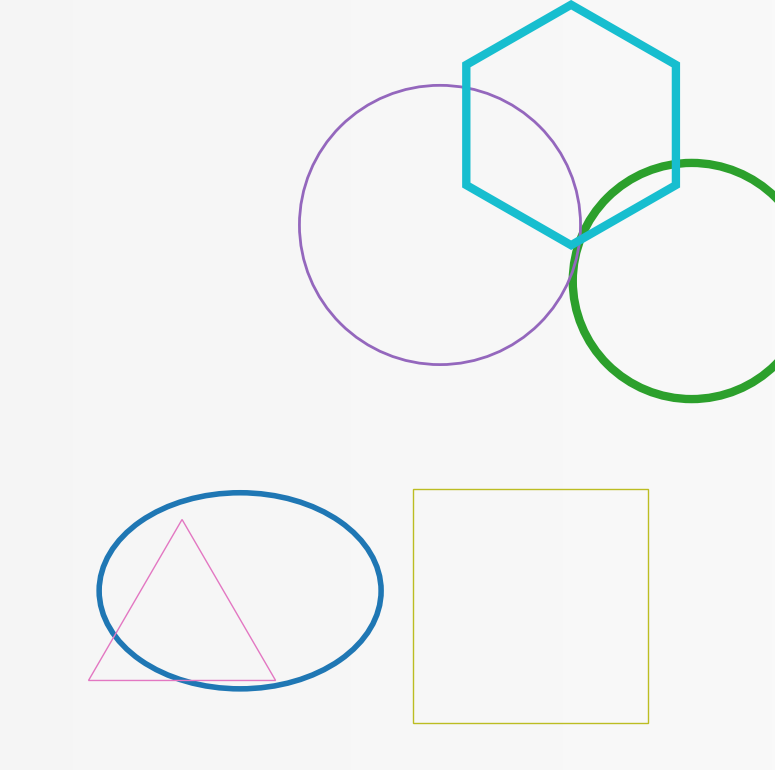[{"shape": "oval", "thickness": 2, "radius": 0.91, "center": [0.31, 0.233]}, {"shape": "circle", "thickness": 3, "radius": 0.77, "center": [0.892, 0.635]}, {"shape": "circle", "thickness": 1, "radius": 0.91, "center": [0.568, 0.708]}, {"shape": "triangle", "thickness": 0.5, "radius": 0.7, "center": [0.235, 0.186]}, {"shape": "square", "thickness": 0.5, "radius": 0.76, "center": [0.684, 0.213]}, {"shape": "hexagon", "thickness": 3, "radius": 0.78, "center": [0.737, 0.838]}]